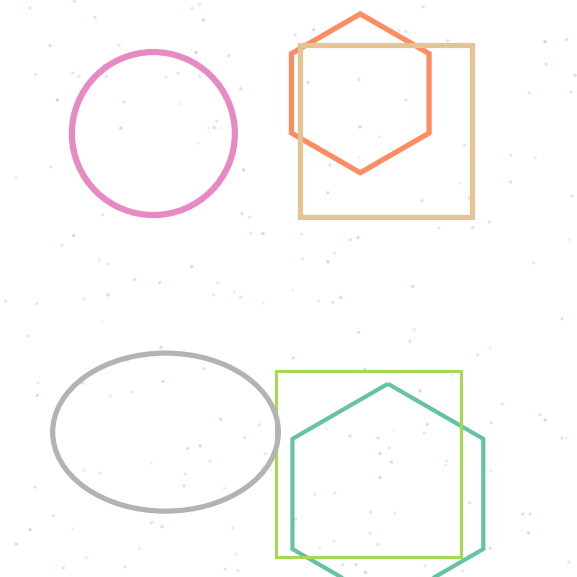[{"shape": "hexagon", "thickness": 2, "radius": 0.95, "center": [0.672, 0.144]}, {"shape": "hexagon", "thickness": 2.5, "radius": 0.69, "center": [0.624, 0.838]}, {"shape": "circle", "thickness": 3, "radius": 0.71, "center": [0.266, 0.768]}, {"shape": "square", "thickness": 1.5, "radius": 0.8, "center": [0.639, 0.196]}, {"shape": "square", "thickness": 2.5, "radius": 0.75, "center": [0.668, 0.772]}, {"shape": "oval", "thickness": 2.5, "radius": 0.98, "center": [0.287, 0.251]}]